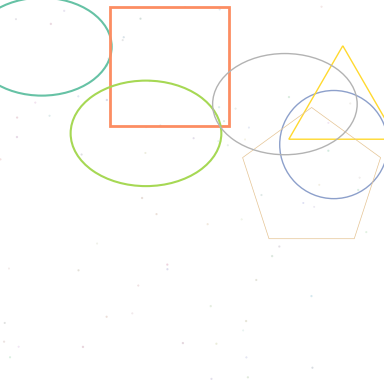[{"shape": "oval", "thickness": 1.5, "radius": 0.91, "center": [0.109, 0.879]}, {"shape": "square", "thickness": 2, "radius": 0.77, "center": [0.44, 0.828]}, {"shape": "circle", "thickness": 1, "radius": 0.7, "center": [0.867, 0.624]}, {"shape": "oval", "thickness": 1.5, "radius": 0.98, "center": [0.379, 0.654]}, {"shape": "triangle", "thickness": 1, "radius": 0.81, "center": [0.89, 0.719]}, {"shape": "pentagon", "thickness": 0.5, "radius": 0.94, "center": [0.809, 0.532]}, {"shape": "oval", "thickness": 1, "radius": 0.94, "center": [0.74, 0.73]}]